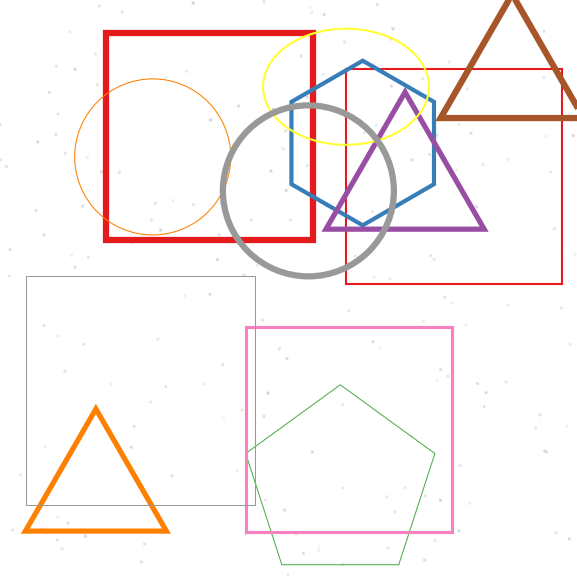[{"shape": "square", "thickness": 1, "radius": 0.93, "center": [0.786, 0.693]}, {"shape": "square", "thickness": 3, "radius": 0.89, "center": [0.363, 0.763]}, {"shape": "hexagon", "thickness": 2, "radius": 0.71, "center": [0.628, 0.751]}, {"shape": "pentagon", "thickness": 0.5, "radius": 0.86, "center": [0.589, 0.161]}, {"shape": "triangle", "thickness": 2.5, "radius": 0.79, "center": [0.701, 0.681]}, {"shape": "circle", "thickness": 0.5, "radius": 0.68, "center": [0.264, 0.727]}, {"shape": "triangle", "thickness": 2.5, "radius": 0.7, "center": [0.166, 0.15]}, {"shape": "oval", "thickness": 1, "radius": 0.72, "center": [0.599, 0.849]}, {"shape": "triangle", "thickness": 3, "radius": 0.71, "center": [0.887, 0.866]}, {"shape": "square", "thickness": 1.5, "radius": 0.89, "center": [0.604, 0.255]}, {"shape": "square", "thickness": 0.5, "radius": 0.99, "center": [0.243, 0.322]}, {"shape": "circle", "thickness": 3, "radius": 0.74, "center": [0.534, 0.669]}]